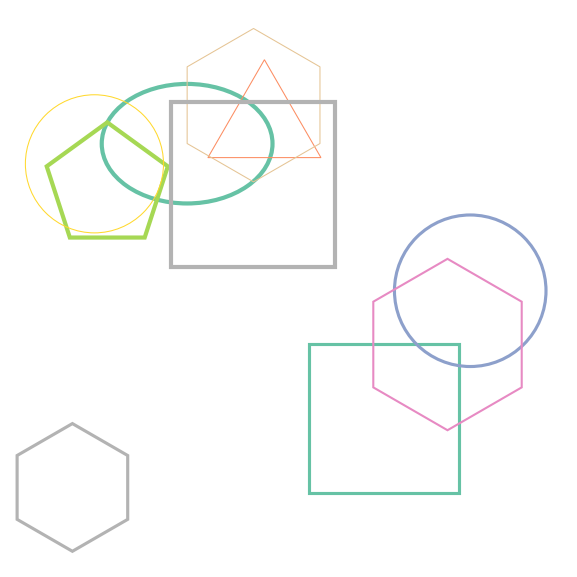[{"shape": "square", "thickness": 1.5, "radius": 0.65, "center": [0.665, 0.274]}, {"shape": "oval", "thickness": 2, "radius": 0.74, "center": [0.324, 0.75]}, {"shape": "triangle", "thickness": 0.5, "radius": 0.57, "center": [0.458, 0.783]}, {"shape": "circle", "thickness": 1.5, "radius": 0.66, "center": [0.814, 0.496]}, {"shape": "hexagon", "thickness": 1, "radius": 0.74, "center": [0.775, 0.403]}, {"shape": "pentagon", "thickness": 2, "radius": 0.55, "center": [0.186, 0.677]}, {"shape": "circle", "thickness": 0.5, "radius": 0.6, "center": [0.164, 0.715]}, {"shape": "hexagon", "thickness": 0.5, "radius": 0.66, "center": [0.439, 0.817]}, {"shape": "square", "thickness": 2, "radius": 0.71, "center": [0.438, 0.679]}, {"shape": "hexagon", "thickness": 1.5, "radius": 0.55, "center": [0.125, 0.155]}]